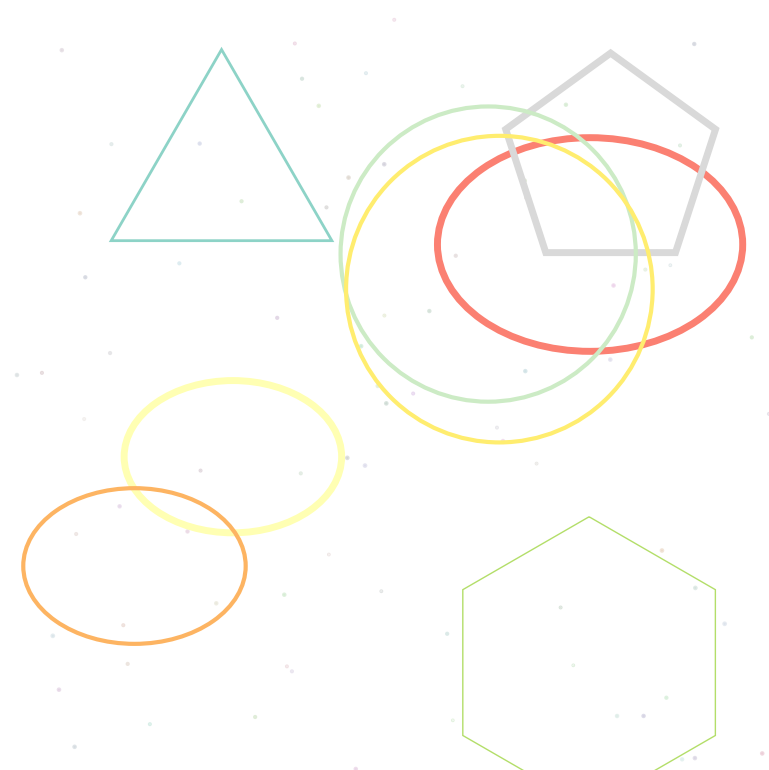[{"shape": "triangle", "thickness": 1, "radius": 0.83, "center": [0.288, 0.77]}, {"shape": "oval", "thickness": 2.5, "radius": 0.71, "center": [0.302, 0.407]}, {"shape": "oval", "thickness": 2.5, "radius": 0.99, "center": [0.766, 0.682]}, {"shape": "oval", "thickness": 1.5, "radius": 0.72, "center": [0.175, 0.265]}, {"shape": "hexagon", "thickness": 0.5, "radius": 0.95, "center": [0.765, 0.14]}, {"shape": "pentagon", "thickness": 2.5, "radius": 0.72, "center": [0.793, 0.788]}, {"shape": "circle", "thickness": 1.5, "radius": 0.96, "center": [0.634, 0.67]}, {"shape": "circle", "thickness": 1.5, "radius": 1.0, "center": [0.649, 0.625]}]